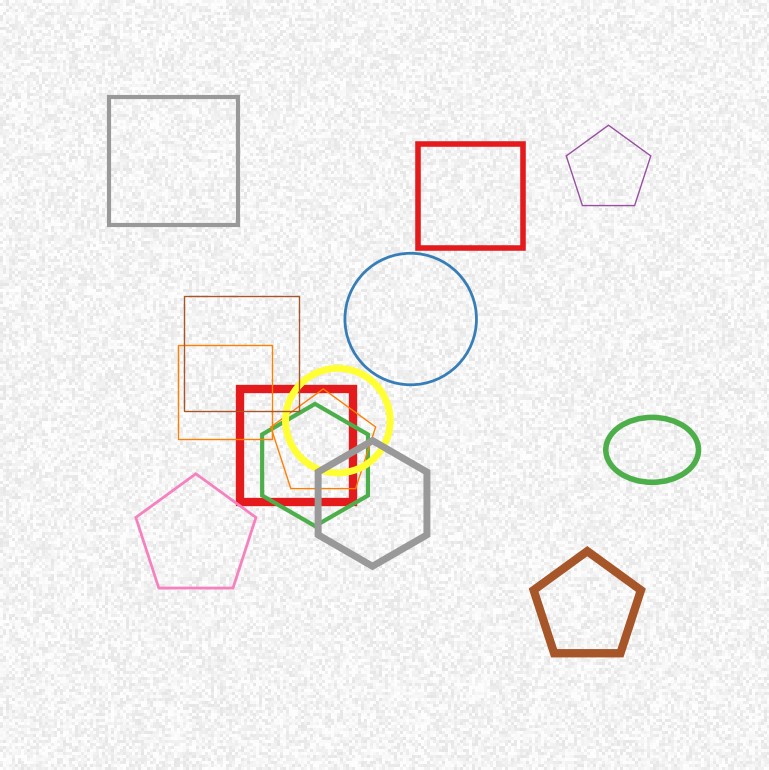[{"shape": "square", "thickness": 3, "radius": 0.37, "center": [0.385, 0.422]}, {"shape": "square", "thickness": 2, "radius": 0.34, "center": [0.611, 0.746]}, {"shape": "circle", "thickness": 1, "radius": 0.43, "center": [0.533, 0.586]}, {"shape": "oval", "thickness": 2, "radius": 0.3, "center": [0.847, 0.416]}, {"shape": "hexagon", "thickness": 1.5, "radius": 0.4, "center": [0.409, 0.396]}, {"shape": "pentagon", "thickness": 0.5, "radius": 0.29, "center": [0.79, 0.78]}, {"shape": "pentagon", "thickness": 0.5, "radius": 0.36, "center": [0.42, 0.423]}, {"shape": "square", "thickness": 0.5, "radius": 0.31, "center": [0.292, 0.491]}, {"shape": "circle", "thickness": 2.5, "radius": 0.34, "center": [0.439, 0.454]}, {"shape": "pentagon", "thickness": 3, "radius": 0.37, "center": [0.763, 0.211]}, {"shape": "square", "thickness": 0.5, "radius": 0.37, "center": [0.313, 0.541]}, {"shape": "pentagon", "thickness": 1, "radius": 0.41, "center": [0.254, 0.303]}, {"shape": "square", "thickness": 1.5, "radius": 0.42, "center": [0.225, 0.791]}, {"shape": "hexagon", "thickness": 2.5, "radius": 0.41, "center": [0.484, 0.346]}]